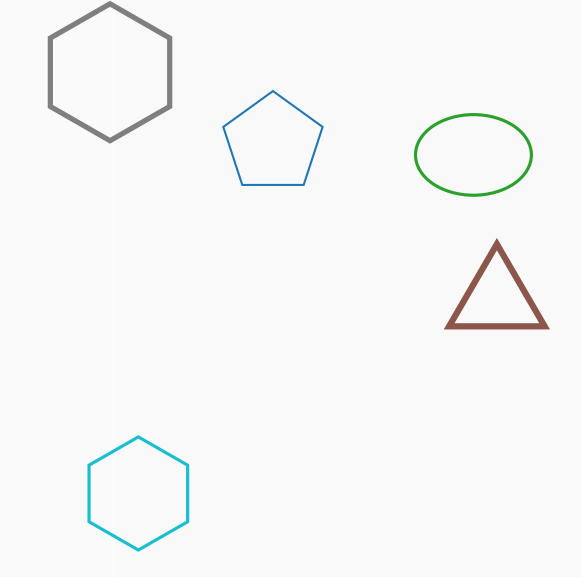[{"shape": "pentagon", "thickness": 1, "radius": 0.45, "center": [0.47, 0.752]}, {"shape": "oval", "thickness": 1.5, "radius": 0.5, "center": [0.815, 0.731]}, {"shape": "triangle", "thickness": 3, "radius": 0.47, "center": [0.855, 0.481]}, {"shape": "hexagon", "thickness": 2.5, "radius": 0.59, "center": [0.189, 0.874]}, {"shape": "hexagon", "thickness": 1.5, "radius": 0.49, "center": [0.238, 0.145]}]